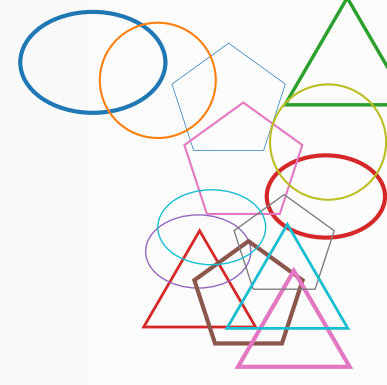[{"shape": "oval", "thickness": 3, "radius": 0.94, "center": [0.24, 0.838]}, {"shape": "pentagon", "thickness": 0.5, "radius": 0.77, "center": [0.59, 0.734]}, {"shape": "circle", "thickness": 1.5, "radius": 0.75, "center": [0.407, 0.791]}, {"shape": "triangle", "thickness": 2.5, "radius": 0.93, "center": [0.896, 0.82]}, {"shape": "oval", "thickness": 3, "radius": 0.76, "center": [0.841, 0.49]}, {"shape": "triangle", "thickness": 2, "radius": 0.83, "center": [0.515, 0.234]}, {"shape": "oval", "thickness": 1, "radius": 0.68, "center": [0.512, 0.347]}, {"shape": "pentagon", "thickness": 3, "radius": 0.73, "center": [0.641, 0.227]}, {"shape": "pentagon", "thickness": 1.5, "radius": 0.8, "center": [0.628, 0.574]}, {"shape": "triangle", "thickness": 3, "radius": 0.83, "center": [0.758, 0.13]}, {"shape": "pentagon", "thickness": 1, "radius": 0.68, "center": [0.733, 0.359]}, {"shape": "circle", "thickness": 1.5, "radius": 0.75, "center": [0.847, 0.631]}, {"shape": "triangle", "thickness": 2, "radius": 0.9, "center": [0.742, 0.237]}, {"shape": "oval", "thickness": 1, "radius": 0.7, "center": [0.546, 0.41]}]